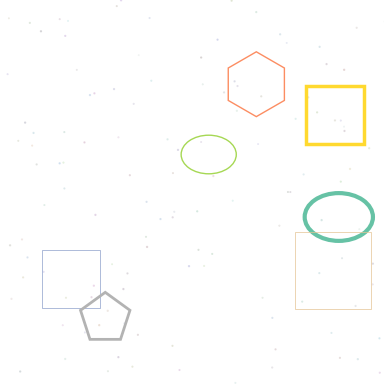[{"shape": "oval", "thickness": 3, "radius": 0.44, "center": [0.88, 0.436]}, {"shape": "hexagon", "thickness": 1, "radius": 0.42, "center": [0.666, 0.781]}, {"shape": "square", "thickness": 0.5, "radius": 0.38, "center": [0.183, 0.276]}, {"shape": "oval", "thickness": 1, "radius": 0.36, "center": [0.542, 0.599]}, {"shape": "square", "thickness": 2.5, "radius": 0.38, "center": [0.869, 0.702]}, {"shape": "square", "thickness": 0.5, "radius": 0.5, "center": [0.865, 0.297]}, {"shape": "pentagon", "thickness": 2, "radius": 0.34, "center": [0.273, 0.173]}]